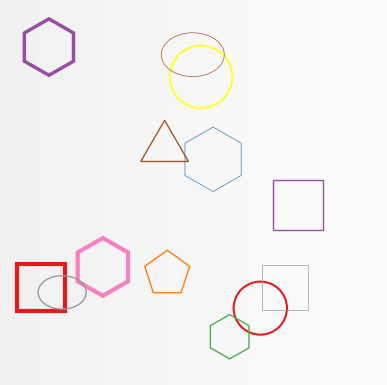[{"shape": "circle", "thickness": 1.5, "radius": 0.34, "center": [0.672, 0.2]}, {"shape": "square", "thickness": 3, "radius": 0.31, "center": [0.106, 0.254]}, {"shape": "hexagon", "thickness": 0.5, "radius": 0.42, "center": [0.55, 0.586]}, {"shape": "hexagon", "thickness": 1, "radius": 0.29, "center": [0.593, 0.125]}, {"shape": "square", "thickness": 1, "radius": 0.33, "center": [0.768, 0.467]}, {"shape": "hexagon", "thickness": 2.5, "radius": 0.37, "center": [0.126, 0.878]}, {"shape": "pentagon", "thickness": 1, "radius": 0.3, "center": [0.432, 0.289]}, {"shape": "circle", "thickness": 1.5, "radius": 0.4, "center": [0.519, 0.8]}, {"shape": "triangle", "thickness": 1, "radius": 0.36, "center": [0.425, 0.616]}, {"shape": "oval", "thickness": 0.5, "radius": 0.41, "center": [0.497, 0.858]}, {"shape": "hexagon", "thickness": 3, "radius": 0.38, "center": [0.265, 0.307]}, {"shape": "square", "thickness": 0.5, "radius": 0.3, "center": [0.736, 0.253]}, {"shape": "oval", "thickness": 1, "radius": 0.31, "center": [0.16, 0.241]}]